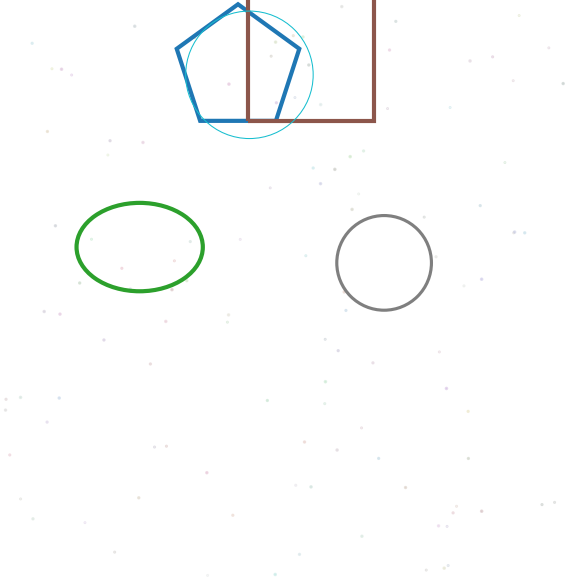[{"shape": "pentagon", "thickness": 2, "radius": 0.56, "center": [0.412, 0.88]}, {"shape": "oval", "thickness": 2, "radius": 0.55, "center": [0.242, 0.571]}, {"shape": "square", "thickness": 2, "radius": 0.55, "center": [0.538, 0.9]}, {"shape": "circle", "thickness": 1.5, "radius": 0.41, "center": [0.665, 0.544]}, {"shape": "circle", "thickness": 0.5, "radius": 0.55, "center": [0.432, 0.87]}]